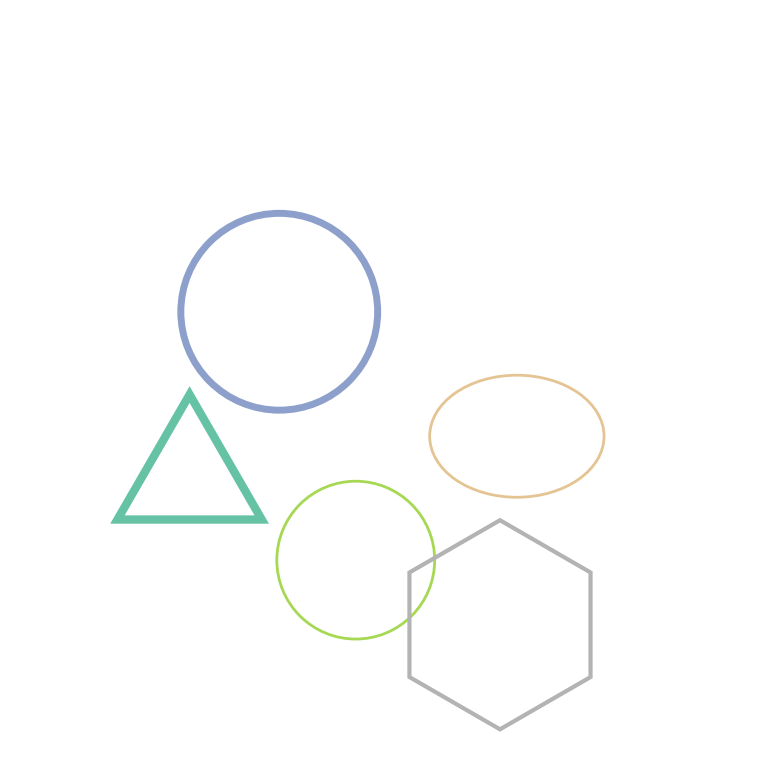[{"shape": "triangle", "thickness": 3, "radius": 0.54, "center": [0.246, 0.379]}, {"shape": "circle", "thickness": 2.5, "radius": 0.64, "center": [0.363, 0.595]}, {"shape": "circle", "thickness": 1, "radius": 0.51, "center": [0.462, 0.273]}, {"shape": "oval", "thickness": 1, "radius": 0.57, "center": [0.671, 0.433]}, {"shape": "hexagon", "thickness": 1.5, "radius": 0.68, "center": [0.649, 0.189]}]